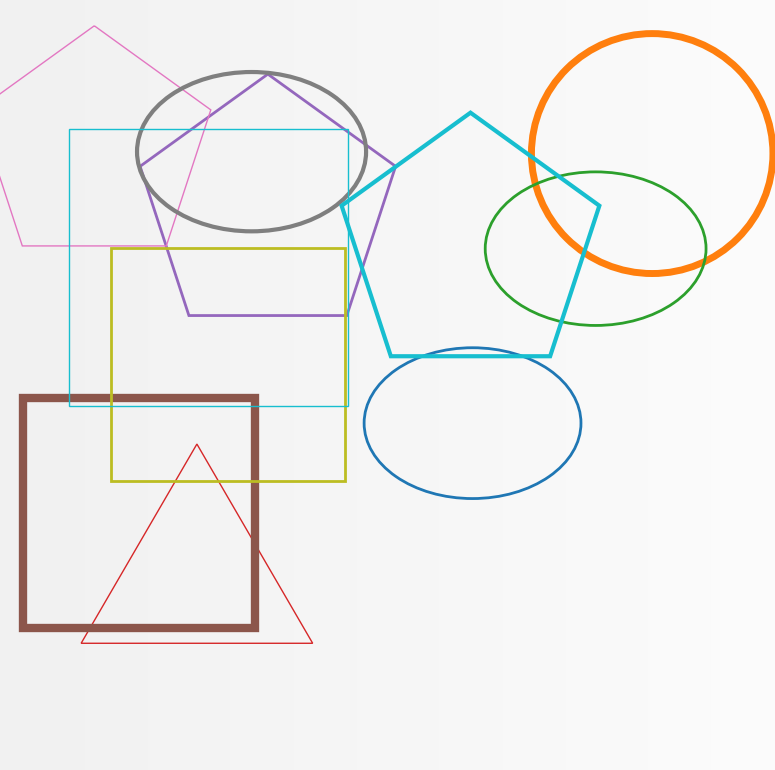[{"shape": "oval", "thickness": 1, "radius": 0.7, "center": [0.61, 0.45]}, {"shape": "circle", "thickness": 2.5, "radius": 0.78, "center": [0.842, 0.801]}, {"shape": "oval", "thickness": 1, "radius": 0.71, "center": [0.769, 0.677]}, {"shape": "triangle", "thickness": 0.5, "radius": 0.86, "center": [0.254, 0.251]}, {"shape": "pentagon", "thickness": 1, "radius": 0.87, "center": [0.346, 0.73]}, {"shape": "square", "thickness": 3, "radius": 0.75, "center": [0.179, 0.333]}, {"shape": "pentagon", "thickness": 0.5, "radius": 0.79, "center": [0.122, 0.808]}, {"shape": "oval", "thickness": 1.5, "radius": 0.74, "center": [0.325, 0.803]}, {"shape": "square", "thickness": 1, "radius": 0.75, "center": [0.294, 0.527]}, {"shape": "square", "thickness": 0.5, "radius": 0.9, "center": [0.269, 0.652]}, {"shape": "pentagon", "thickness": 1.5, "radius": 0.87, "center": [0.607, 0.679]}]